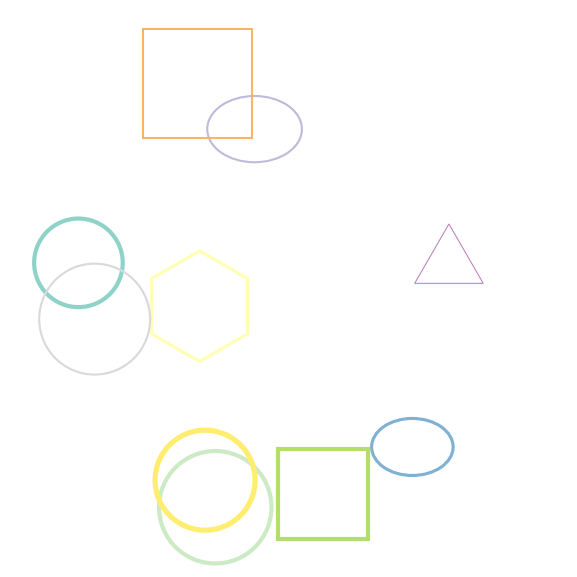[{"shape": "circle", "thickness": 2, "radius": 0.38, "center": [0.136, 0.544]}, {"shape": "hexagon", "thickness": 1.5, "radius": 0.48, "center": [0.346, 0.469]}, {"shape": "oval", "thickness": 1, "radius": 0.41, "center": [0.441, 0.776]}, {"shape": "oval", "thickness": 1.5, "radius": 0.35, "center": [0.714, 0.225]}, {"shape": "square", "thickness": 1, "radius": 0.47, "center": [0.342, 0.855]}, {"shape": "square", "thickness": 2, "radius": 0.39, "center": [0.559, 0.144]}, {"shape": "circle", "thickness": 1, "radius": 0.48, "center": [0.164, 0.447]}, {"shape": "triangle", "thickness": 0.5, "radius": 0.34, "center": [0.777, 0.543]}, {"shape": "circle", "thickness": 2, "radius": 0.49, "center": [0.373, 0.121]}, {"shape": "circle", "thickness": 2.5, "radius": 0.43, "center": [0.355, 0.168]}]